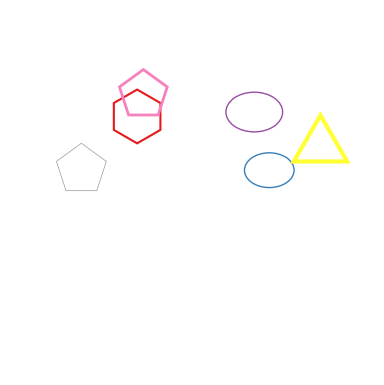[{"shape": "hexagon", "thickness": 1.5, "radius": 0.35, "center": [0.356, 0.698]}, {"shape": "oval", "thickness": 1, "radius": 0.32, "center": [0.699, 0.558]}, {"shape": "oval", "thickness": 1, "radius": 0.37, "center": [0.66, 0.709]}, {"shape": "triangle", "thickness": 3, "radius": 0.4, "center": [0.832, 0.621]}, {"shape": "pentagon", "thickness": 2, "radius": 0.33, "center": [0.372, 0.754]}, {"shape": "pentagon", "thickness": 0.5, "radius": 0.34, "center": [0.211, 0.56]}]